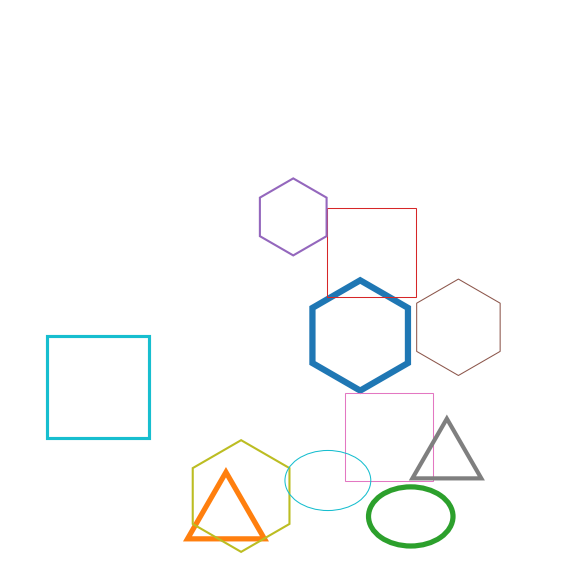[{"shape": "hexagon", "thickness": 3, "radius": 0.48, "center": [0.624, 0.418]}, {"shape": "triangle", "thickness": 2.5, "radius": 0.38, "center": [0.391, 0.105]}, {"shape": "oval", "thickness": 2.5, "radius": 0.37, "center": [0.711, 0.105]}, {"shape": "square", "thickness": 0.5, "radius": 0.38, "center": [0.643, 0.562]}, {"shape": "hexagon", "thickness": 1, "radius": 0.33, "center": [0.508, 0.624]}, {"shape": "hexagon", "thickness": 0.5, "radius": 0.42, "center": [0.794, 0.432]}, {"shape": "square", "thickness": 0.5, "radius": 0.38, "center": [0.674, 0.242]}, {"shape": "triangle", "thickness": 2, "radius": 0.34, "center": [0.774, 0.205]}, {"shape": "hexagon", "thickness": 1, "radius": 0.48, "center": [0.417, 0.14]}, {"shape": "square", "thickness": 1.5, "radius": 0.44, "center": [0.169, 0.33]}, {"shape": "oval", "thickness": 0.5, "radius": 0.37, "center": [0.568, 0.167]}]